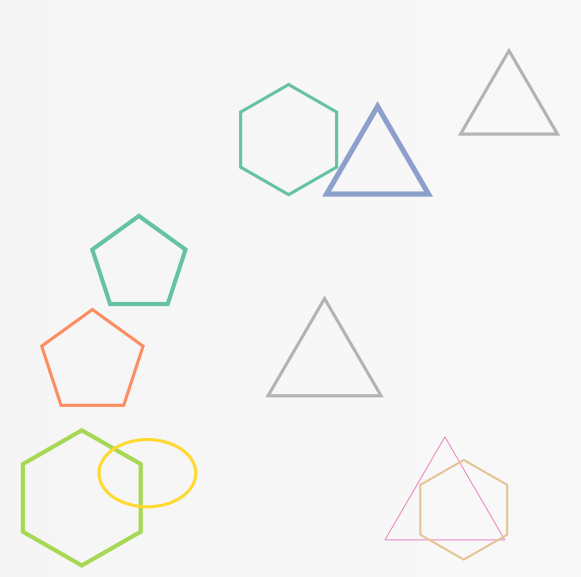[{"shape": "hexagon", "thickness": 1.5, "radius": 0.48, "center": [0.497, 0.757]}, {"shape": "pentagon", "thickness": 2, "radius": 0.42, "center": [0.239, 0.541]}, {"shape": "pentagon", "thickness": 1.5, "radius": 0.46, "center": [0.159, 0.371]}, {"shape": "triangle", "thickness": 2.5, "radius": 0.51, "center": [0.65, 0.714]}, {"shape": "triangle", "thickness": 0.5, "radius": 0.59, "center": [0.765, 0.124]}, {"shape": "hexagon", "thickness": 2, "radius": 0.59, "center": [0.141, 0.137]}, {"shape": "oval", "thickness": 1.5, "radius": 0.42, "center": [0.254, 0.18]}, {"shape": "hexagon", "thickness": 1, "radius": 0.43, "center": [0.798, 0.116]}, {"shape": "triangle", "thickness": 1.5, "radius": 0.56, "center": [0.558, 0.37]}, {"shape": "triangle", "thickness": 1.5, "radius": 0.48, "center": [0.876, 0.815]}]